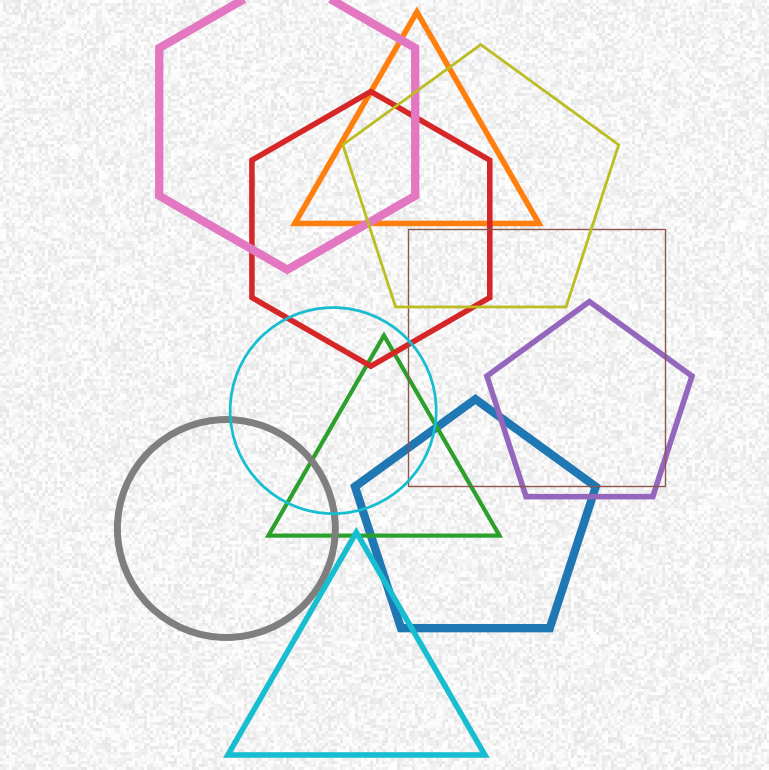[{"shape": "pentagon", "thickness": 3, "radius": 0.82, "center": [0.617, 0.317]}, {"shape": "triangle", "thickness": 2, "radius": 0.92, "center": [0.541, 0.801]}, {"shape": "triangle", "thickness": 1.5, "radius": 0.87, "center": [0.499, 0.391]}, {"shape": "hexagon", "thickness": 2, "radius": 0.89, "center": [0.482, 0.703]}, {"shape": "pentagon", "thickness": 2, "radius": 0.7, "center": [0.765, 0.468]}, {"shape": "square", "thickness": 0.5, "radius": 0.83, "center": [0.696, 0.535]}, {"shape": "hexagon", "thickness": 3, "radius": 0.96, "center": [0.373, 0.842]}, {"shape": "circle", "thickness": 2.5, "radius": 0.71, "center": [0.294, 0.314]}, {"shape": "pentagon", "thickness": 1, "radius": 0.94, "center": [0.624, 0.754]}, {"shape": "triangle", "thickness": 2, "radius": 0.96, "center": [0.463, 0.116]}, {"shape": "circle", "thickness": 1, "radius": 0.67, "center": [0.433, 0.467]}]